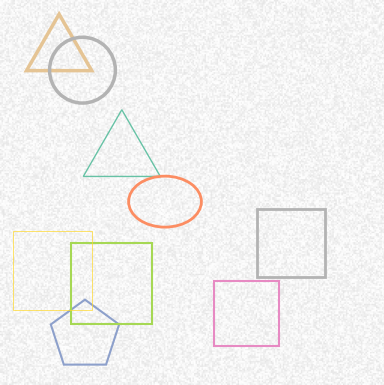[{"shape": "triangle", "thickness": 1, "radius": 0.58, "center": [0.316, 0.599]}, {"shape": "oval", "thickness": 2, "radius": 0.47, "center": [0.429, 0.476]}, {"shape": "pentagon", "thickness": 1.5, "radius": 0.47, "center": [0.221, 0.128]}, {"shape": "square", "thickness": 1.5, "radius": 0.42, "center": [0.641, 0.185]}, {"shape": "square", "thickness": 1.5, "radius": 0.53, "center": [0.29, 0.265]}, {"shape": "square", "thickness": 0.5, "radius": 0.51, "center": [0.136, 0.297]}, {"shape": "triangle", "thickness": 2.5, "radius": 0.49, "center": [0.154, 0.865]}, {"shape": "circle", "thickness": 2.5, "radius": 0.43, "center": [0.214, 0.818]}, {"shape": "square", "thickness": 2, "radius": 0.44, "center": [0.757, 0.37]}]